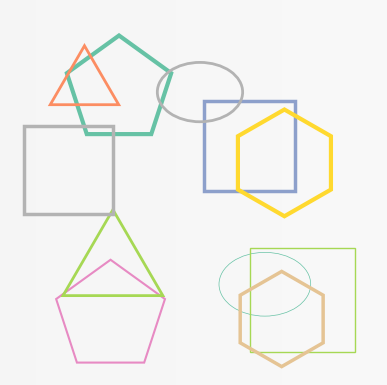[{"shape": "oval", "thickness": 0.5, "radius": 0.59, "center": [0.683, 0.262]}, {"shape": "pentagon", "thickness": 3, "radius": 0.71, "center": [0.307, 0.766]}, {"shape": "triangle", "thickness": 2, "radius": 0.51, "center": [0.218, 0.779]}, {"shape": "square", "thickness": 2.5, "radius": 0.59, "center": [0.644, 0.62]}, {"shape": "pentagon", "thickness": 1.5, "radius": 0.74, "center": [0.285, 0.178]}, {"shape": "square", "thickness": 1, "radius": 0.67, "center": [0.781, 0.22]}, {"shape": "triangle", "thickness": 2, "radius": 0.74, "center": [0.291, 0.307]}, {"shape": "hexagon", "thickness": 3, "radius": 0.69, "center": [0.734, 0.577]}, {"shape": "hexagon", "thickness": 2.5, "radius": 0.62, "center": [0.727, 0.171]}, {"shape": "square", "thickness": 2.5, "radius": 0.57, "center": [0.177, 0.558]}, {"shape": "oval", "thickness": 2, "radius": 0.55, "center": [0.516, 0.761]}]